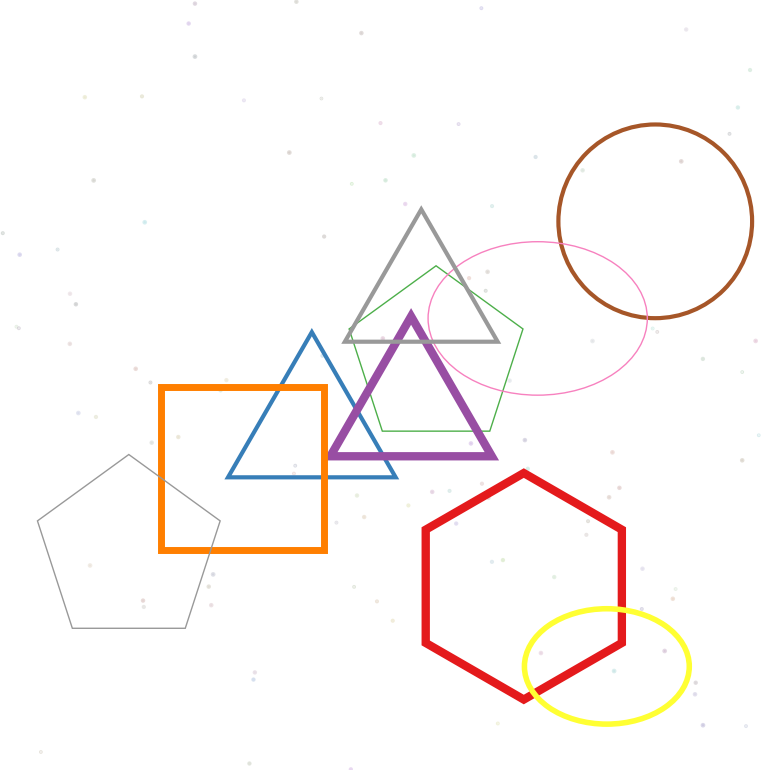[{"shape": "hexagon", "thickness": 3, "radius": 0.74, "center": [0.68, 0.239]}, {"shape": "triangle", "thickness": 1.5, "radius": 0.63, "center": [0.405, 0.443]}, {"shape": "pentagon", "thickness": 0.5, "radius": 0.59, "center": [0.566, 0.536]}, {"shape": "triangle", "thickness": 3, "radius": 0.61, "center": [0.534, 0.468]}, {"shape": "square", "thickness": 2.5, "radius": 0.53, "center": [0.315, 0.392]}, {"shape": "oval", "thickness": 2, "radius": 0.54, "center": [0.788, 0.135]}, {"shape": "circle", "thickness": 1.5, "radius": 0.63, "center": [0.851, 0.713]}, {"shape": "oval", "thickness": 0.5, "radius": 0.71, "center": [0.698, 0.586]}, {"shape": "pentagon", "thickness": 0.5, "radius": 0.62, "center": [0.167, 0.285]}, {"shape": "triangle", "thickness": 1.5, "radius": 0.57, "center": [0.547, 0.613]}]